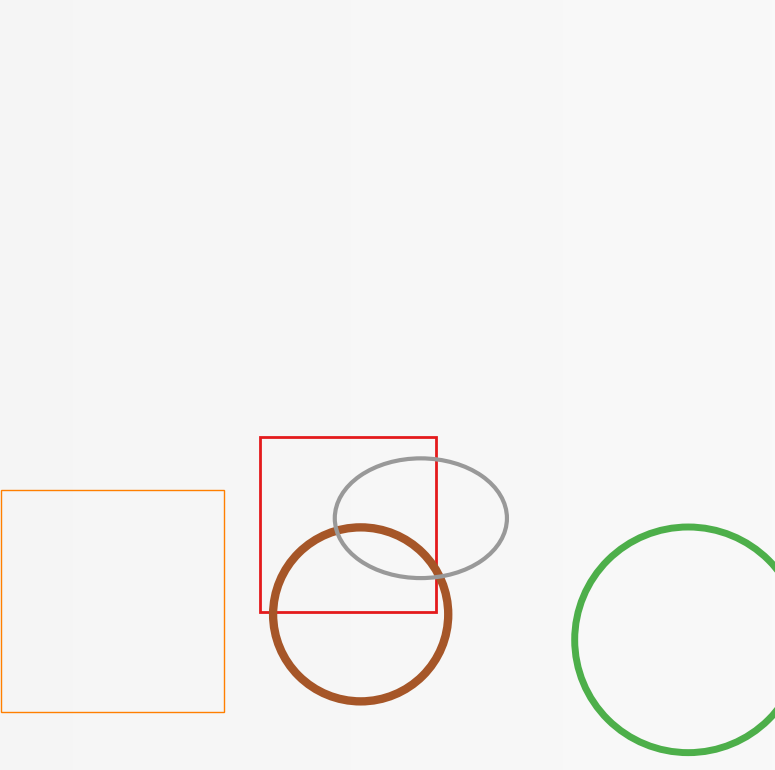[{"shape": "square", "thickness": 1, "radius": 0.57, "center": [0.449, 0.319]}, {"shape": "circle", "thickness": 2.5, "radius": 0.73, "center": [0.888, 0.169]}, {"shape": "square", "thickness": 0.5, "radius": 0.72, "center": [0.145, 0.219]}, {"shape": "circle", "thickness": 3, "radius": 0.56, "center": [0.465, 0.202]}, {"shape": "oval", "thickness": 1.5, "radius": 0.56, "center": [0.543, 0.327]}]